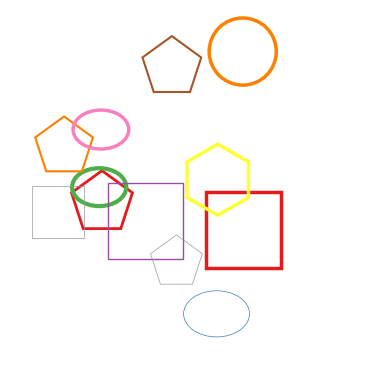[{"shape": "square", "thickness": 2.5, "radius": 0.49, "center": [0.632, 0.403]}, {"shape": "pentagon", "thickness": 2, "radius": 0.42, "center": [0.265, 0.474]}, {"shape": "oval", "thickness": 0.5, "radius": 0.43, "center": [0.562, 0.185]}, {"shape": "oval", "thickness": 3, "radius": 0.35, "center": [0.258, 0.514]}, {"shape": "square", "thickness": 1, "radius": 0.49, "center": [0.378, 0.427]}, {"shape": "pentagon", "thickness": 1.5, "radius": 0.39, "center": [0.166, 0.619]}, {"shape": "circle", "thickness": 2.5, "radius": 0.44, "center": [0.63, 0.866]}, {"shape": "hexagon", "thickness": 2.5, "radius": 0.46, "center": [0.565, 0.533]}, {"shape": "pentagon", "thickness": 1.5, "radius": 0.4, "center": [0.446, 0.826]}, {"shape": "oval", "thickness": 2.5, "radius": 0.36, "center": [0.262, 0.664]}, {"shape": "square", "thickness": 0.5, "radius": 0.34, "center": [0.15, 0.449]}, {"shape": "pentagon", "thickness": 0.5, "radius": 0.35, "center": [0.458, 0.319]}]